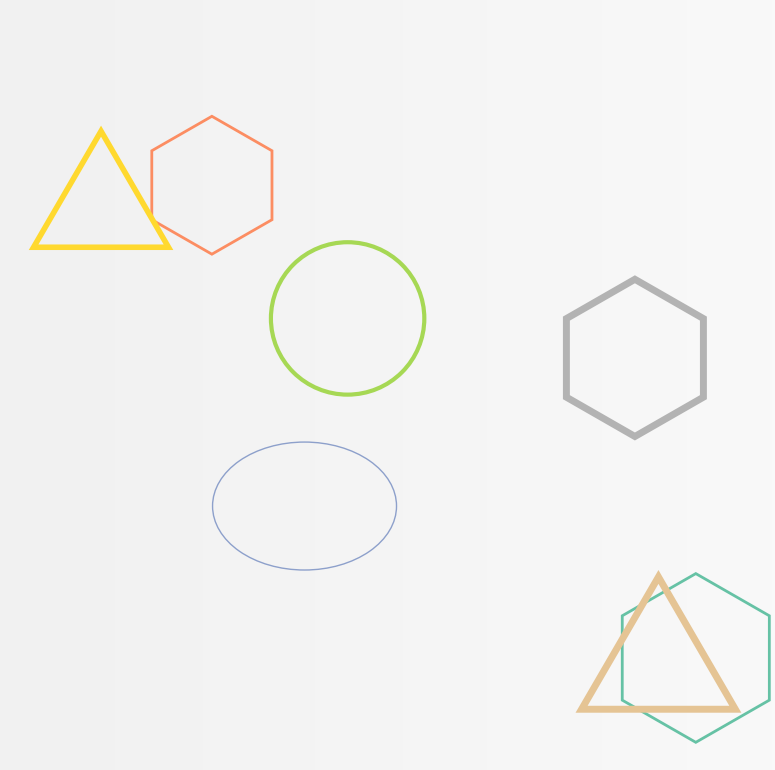[{"shape": "hexagon", "thickness": 1, "radius": 0.55, "center": [0.898, 0.146]}, {"shape": "hexagon", "thickness": 1, "radius": 0.45, "center": [0.273, 0.759]}, {"shape": "oval", "thickness": 0.5, "radius": 0.59, "center": [0.393, 0.343]}, {"shape": "circle", "thickness": 1.5, "radius": 0.49, "center": [0.449, 0.586]}, {"shape": "triangle", "thickness": 2, "radius": 0.5, "center": [0.13, 0.729]}, {"shape": "triangle", "thickness": 2.5, "radius": 0.57, "center": [0.85, 0.136]}, {"shape": "hexagon", "thickness": 2.5, "radius": 0.51, "center": [0.819, 0.535]}]